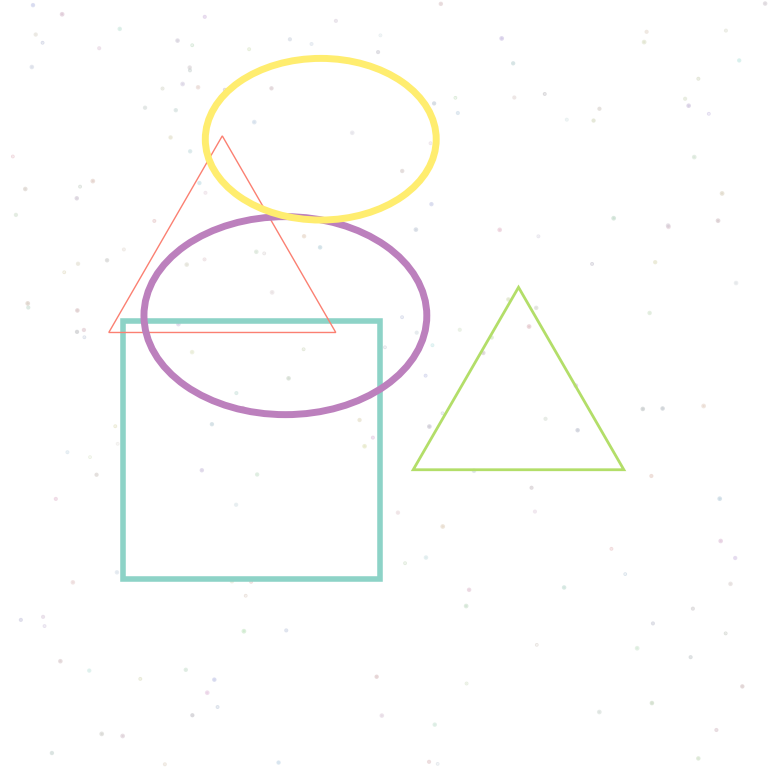[{"shape": "square", "thickness": 2, "radius": 0.84, "center": [0.326, 0.416]}, {"shape": "triangle", "thickness": 0.5, "radius": 0.85, "center": [0.289, 0.653]}, {"shape": "triangle", "thickness": 1, "radius": 0.79, "center": [0.673, 0.469]}, {"shape": "oval", "thickness": 2.5, "radius": 0.92, "center": [0.371, 0.59]}, {"shape": "oval", "thickness": 2.5, "radius": 0.75, "center": [0.417, 0.819]}]